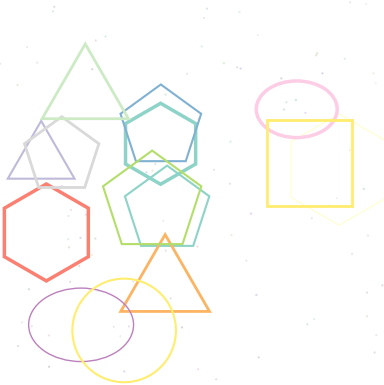[{"shape": "pentagon", "thickness": 1.5, "radius": 0.58, "center": [0.434, 0.455]}, {"shape": "hexagon", "thickness": 2.5, "radius": 0.53, "center": [0.417, 0.627]}, {"shape": "hexagon", "thickness": 0.5, "radius": 0.72, "center": [0.881, 0.56]}, {"shape": "triangle", "thickness": 1.5, "radius": 0.5, "center": [0.107, 0.586]}, {"shape": "hexagon", "thickness": 2.5, "radius": 0.63, "center": [0.12, 0.396]}, {"shape": "pentagon", "thickness": 1.5, "radius": 0.55, "center": [0.418, 0.67]}, {"shape": "triangle", "thickness": 2, "radius": 0.67, "center": [0.429, 0.258]}, {"shape": "pentagon", "thickness": 1.5, "radius": 0.67, "center": [0.395, 0.475]}, {"shape": "oval", "thickness": 2.5, "radius": 0.53, "center": [0.771, 0.716]}, {"shape": "pentagon", "thickness": 2, "radius": 0.51, "center": [0.16, 0.595]}, {"shape": "oval", "thickness": 1, "radius": 0.68, "center": [0.211, 0.156]}, {"shape": "triangle", "thickness": 2, "radius": 0.65, "center": [0.221, 0.756]}, {"shape": "circle", "thickness": 1.5, "radius": 0.67, "center": [0.322, 0.142]}, {"shape": "square", "thickness": 2, "radius": 0.56, "center": [0.804, 0.576]}]